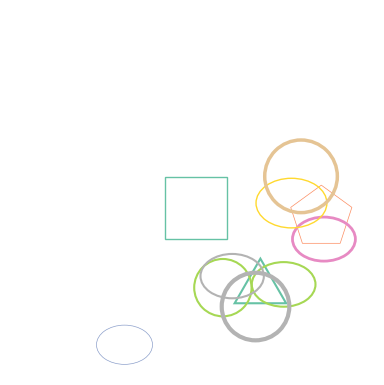[{"shape": "triangle", "thickness": 1.5, "radius": 0.39, "center": [0.676, 0.251]}, {"shape": "square", "thickness": 1, "radius": 0.4, "center": [0.51, 0.46]}, {"shape": "pentagon", "thickness": 0.5, "radius": 0.42, "center": [0.835, 0.436]}, {"shape": "oval", "thickness": 0.5, "radius": 0.36, "center": [0.323, 0.105]}, {"shape": "oval", "thickness": 2, "radius": 0.41, "center": [0.841, 0.379]}, {"shape": "circle", "thickness": 1.5, "radius": 0.37, "center": [0.579, 0.253]}, {"shape": "oval", "thickness": 1.5, "radius": 0.41, "center": [0.737, 0.261]}, {"shape": "oval", "thickness": 1, "radius": 0.46, "center": [0.757, 0.473]}, {"shape": "circle", "thickness": 2.5, "radius": 0.47, "center": [0.782, 0.542]}, {"shape": "circle", "thickness": 3, "radius": 0.44, "center": [0.664, 0.204]}, {"shape": "oval", "thickness": 1.5, "radius": 0.41, "center": [0.603, 0.283]}]